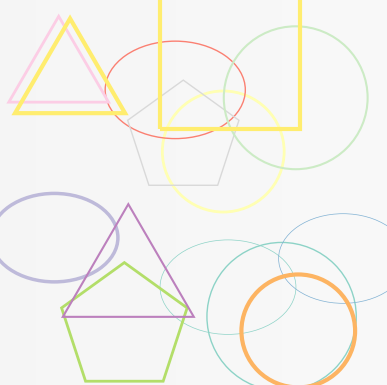[{"shape": "circle", "thickness": 1, "radius": 0.96, "center": [0.727, 0.178]}, {"shape": "oval", "thickness": 0.5, "radius": 0.88, "center": [0.588, 0.254]}, {"shape": "circle", "thickness": 2, "radius": 0.79, "center": [0.576, 0.606]}, {"shape": "oval", "thickness": 2.5, "radius": 0.82, "center": [0.14, 0.383]}, {"shape": "oval", "thickness": 1, "radius": 0.9, "center": [0.452, 0.767]}, {"shape": "oval", "thickness": 0.5, "radius": 0.83, "center": [0.885, 0.329]}, {"shape": "circle", "thickness": 3, "radius": 0.73, "center": [0.77, 0.14]}, {"shape": "pentagon", "thickness": 2, "radius": 0.85, "center": [0.321, 0.148]}, {"shape": "triangle", "thickness": 2, "radius": 0.74, "center": [0.151, 0.809]}, {"shape": "pentagon", "thickness": 1, "radius": 0.75, "center": [0.473, 0.641]}, {"shape": "triangle", "thickness": 1.5, "radius": 0.98, "center": [0.331, 0.275]}, {"shape": "circle", "thickness": 1.5, "radius": 0.93, "center": [0.763, 0.746]}, {"shape": "square", "thickness": 3, "radius": 0.91, "center": [0.594, 0.846]}, {"shape": "triangle", "thickness": 3, "radius": 0.82, "center": [0.181, 0.788]}]